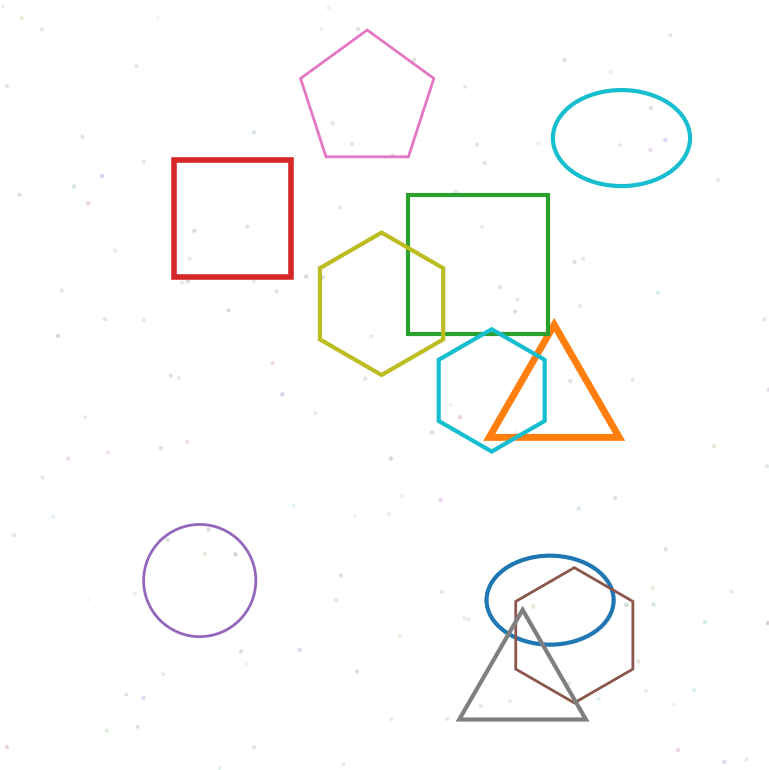[{"shape": "oval", "thickness": 1.5, "radius": 0.41, "center": [0.714, 0.221]}, {"shape": "triangle", "thickness": 2.5, "radius": 0.49, "center": [0.72, 0.481]}, {"shape": "square", "thickness": 1.5, "radius": 0.45, "center": [0.621, 0.656]}, {"shape": "square", "thickness": 2, "radius": 0.38, "center": [0.302, 0.716]}, {"shape": "circle", "thickness": 1, "radius": 0.36, "center": [0.259, 0.246]}, {"shape": "hexagon", "thickness": 1, "radius": 0.44, "center": [0.746, 0.175]}, {"shape": "pentagon", "thickness": 1, "radius": 0.46, "center": [0.477, 0.87]}, {"shape": "triangle", "thickness": 1.5, "radius": 0.47, "center": [0.679, 0.113]}, {"shape": "hexagon", "thickness": 1.5, "radius": 0.46, "center": [0.496, 0.605]}, {"shape": "hexagon", "thickness": 1.5, "radius": 0.4, "center": [0.639, 0.493]}, {"shape": "oval", "thickness": 1.5, "radius": 0.45, "center": [0.807, 0.821]}]